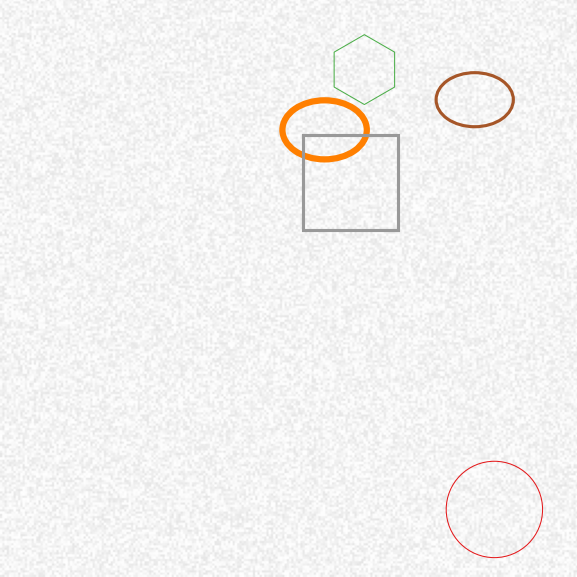[{"shape": "circle", "thickness": 0.5, "radius": 0.42, "center": [0.856, 0.117]}, {"shape": "hexagon", "thickness": 0.5, "radius": 0.3, "center": [0.631, 0.879]}, {"shape": "oval", "thickness": 3, "radius": 0.37, "center": [0.562, 0.774]}, {"shape": "oval", "thickness": 1.5, "radius": 0.33, "center": [0.822, 0.826]}, {"shape": "square", "thickness": 1.5, "radius": 0.41, "center": [0.607, 0.683]}]